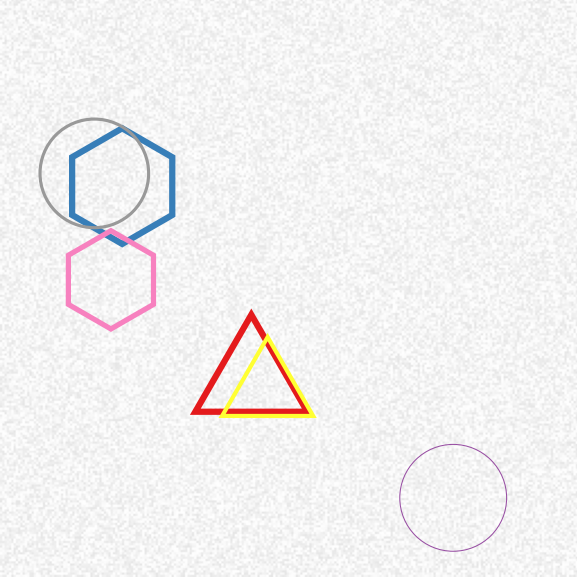[{"shape": "triangle", "thickness": 3, "radius": 0.56, "center": [0.435, 0.342]}, {"shape": "hexagon", "thickness": 3, "radius": 0.5, "center": [0.212, 0.677]}, {"shape": "circle", "thickness": 0.5, "radius": 0.46, "center": [0.785, 0.137]}, {"shape": "triangle", "thickness": 2, "radius": 0.46, "center": [0.463, 0.324]}, {"shape": "hexagon", "thickness": 2.5, "radius": 0.43, "center": [0.192, 0.515]}, {"shape": "circle", "thickness": 1.5, "radius": 0.47, "center": [0.163, 0.699]}]